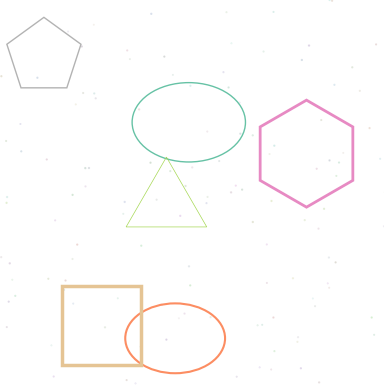[{"shape": "oval", "thickness": 1, "radius": 0.74, "center": [0.49, 0.682]}, {"shape": "oval", "thickness": 1.5, "radius": 0.65, "center": [0.455, 0.121]}, {"shape": "hexagon", "thickness": 2, "radius": 0.69, "center": [0.796, 0.601]}, {"shape": "triangle", "thickness": 0.5, "radius": 0.6, "center": [0.432, 0.471]}, {"shape": "square", "thickness": 2.5, "radius": 0.51, "center": [0.263, 0.154]}, {"shape": "pentagon", "thickness": 1, "radius": 0.51, "center": [0.114, 0.854]}]